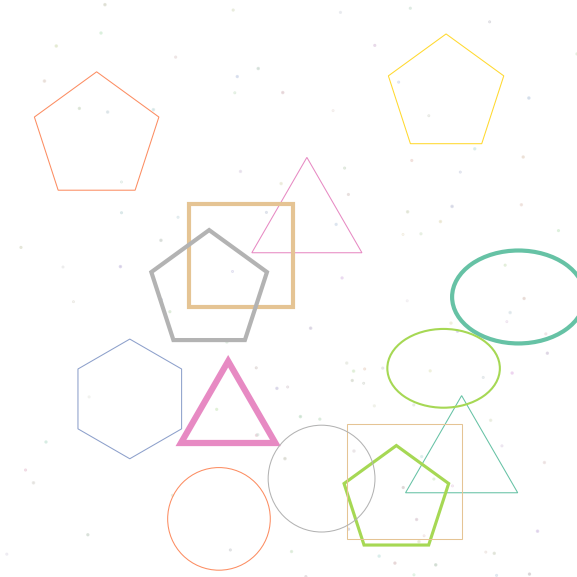[{"shape": "triangle", "thickness": 0.5, "radius": 0.56, "center": [0.799, 0.202]}, {"shape": "oval", "thickness": 2, "radius": 0.57, "center": [0.898, 0.485]}, {"shape": "circle", "thickness": 0.5, "radius": 0.44, "center": [0.379, 0.101]}, {"shape": "pentagon", "thickness": 0.5, "radius": 0.57, "center": [0.167, 0.761]}, {"shape": "hexagon", "thickness": 0.5, "radius": 0.52, "center": [0.225, 0.308]}, {"shape": "triangle", "thickness": 0.5, "radius": 0.55, "center": [0.531, 0.617]}, {"shape": "triangle", "thickness": 3, "radius": 0.47, "center": [0.395, 0.279]}, {"shape": "oval", "thickness": 1, "radius": 0.49, "center": [0.768, 0.361]}, {"shape": "pentagon", "thickness": 1.5, "radius": 0.48, "center": [0.686, 0.132]}, {"shape": "pentagon", "thickness": 0.5, "radius": 0.53, "center": [0.772, 0.835]}, {"shape": "square", "thickness": 2, "radius": 0.45, "center": [0.417, 0.556]}, {"shape": "square", "thickness": 0.5, "radius": 0.5, "center": [0.7, 0.165]}, {"shape": "pentagon", "thickness": 2, "radius": 0.53, "center": [0.362, 0.495]}, {"shape": "circle", "thickness": 0.5, "radius": 0.46, "center": [0.557, 0.17]}]